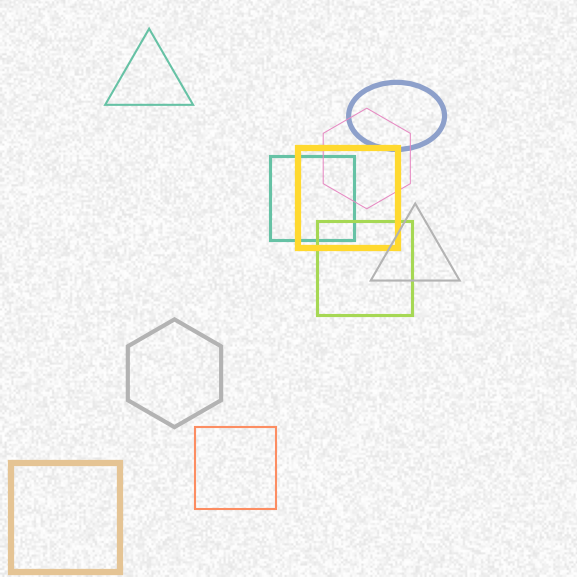[{"shape": "triangle", "thickness": 1, "radius": 0.44, "center": [0.258, 0.862]}, {"shape": "square", "thickness": 1.5, "radius": 0.36, "center": [0.54, 0.656]}, {"shape": "square", "thickness": 1, "radius": 0.35, "center": [0.408, 0.189]}, {"shape": "oval", "thickness": 2.5, "radius": 0.42, "center": [0.687, 0.798]}, {"shape": "hexagon", "thickness": 0.5, "radius": 0.44, "center": [0.635, 0.725]}, {"shape": "square", "thickness": 1.5, "radius": 0.41, "center": [0.631, 0.535]}, {"shape": "square", "thickness": 3, "radius": 0.43, "center": [0.603, 0.656]}, {"shape": "square", "thickness": 3, "radius": 0.47, "center": [0.113, 0.103]}, {"shape": "triangle", "thickness": 1, "radius": 0.44, "center": [0.719, 0.558]}, {"shape": "hexagon", "thickness": 2, "radius": 0.47, "center": [0.302, 0.353]}]